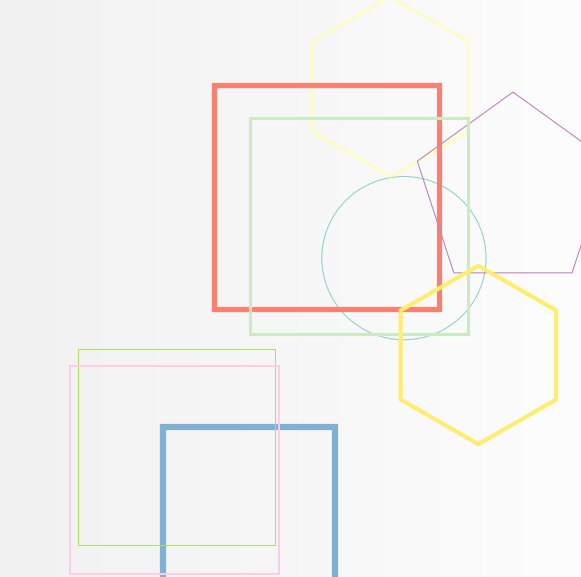[{"shape": "circle", "thickness": 0.5, "radius": 0.71, "center": [0.695, 0.552]}, {"shape": "hexagon", "thickness": 1, "radius": 0.78, "center": [0.671, 0.849]}, {"shape": "square", "thickness": 2.5, "radius": 0.97, "center": [0.562, 0.658]}, {"shape": "square", "thickness": 3, "radius": 0.74, "center": [0.429, 0.111]}, {"shape": "square", "thickness": 0.5, "radius": 0.85, "center": [0.303, 0.225]}, {"shape": "square", "thickness": 1, "radius": 0.9, "center": [0.301, 0.185]}, {"shape": "pentagon", "thickness": 0.5, "radius": 0.87, "center": [0.883, 0.667]}, {"shape": "square", "thickness": 1.5, "radius": 0.93, "center": [0.618, 0.608]}, {"shape": "hexagon", "thickness": 2, "radius": 0.77, "center": [0.823, 0.384]}]